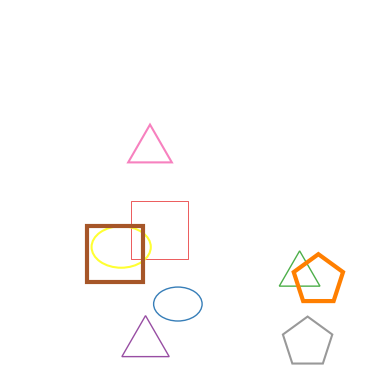[{"shape": "square", "thickness": 0.5, "radius": 0.37, "center": [0.413, 0.403]}, {"shape": "oval", "thickness": 1, "radius": 0.31, "center": [0.462, 0.21]}, {"shape": "triangle", "thickness": 1, "radius": 0.31, "center": [0.778, 0.287]}, {"shape": "triangle", "thickness": 1, "radius": 0.35, "center": [0.378, 0.109]}, {"shape": "pentagon", "thickness": 3, "radius": 0.34, "center": [0.827, 0.272]}, {"shape": "oval", "thickness": 1.5, "radius": 0.38, "center": [0.315, 0.358]}, {"shape": "square", "thickness": 3, "radius": 0.37, "center": [0.298, 0.34]}, {"shape": "triangle", "thickness": 1.5, "radius": 0.33, "center": [0.39, 0.611]}, {"shape": "pentagon", "thickness": 1.5, "radius": 0.34, "center": [0.799, 0.11]}]